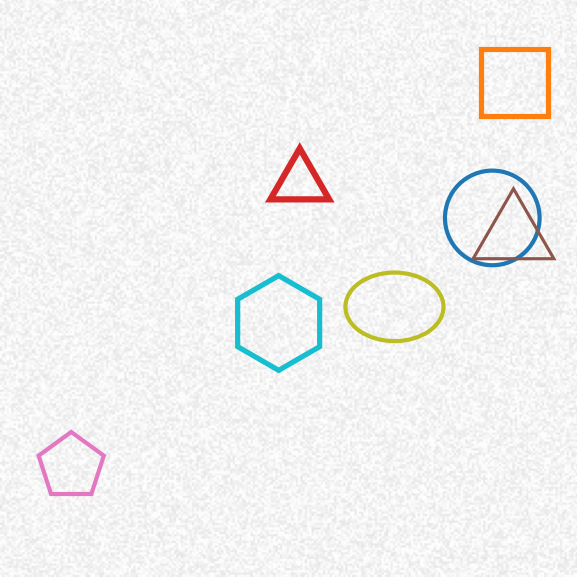[{"shape": "circle", "thickness": 2, "radius": 0.41, "center": [0.852, 0.622]}, {"shape": "square", "thickness": 2.5, "radius": 0.29, "center": [0.891, 0.856]}, {"shape": "triangle", "thickness": 3, "radius": 0.29, "center": [0.519, 0.683]}, {"shape": "triangle", "thickness": 1.5, "radius": 0.4, "center": [0.889, 0.591]}, {"shape": "pentagon", "thickness": 2, "radius": 0.3, "center": [0.123, 0.192]}, {"shape": "oval", "thickness": 2, "radius": 0.42, "center": [0.683, 0.468]}, {"shape": "hexagon", "thickness": 2.5, "radius": 0.41, "center": [0.483, 0.44]}]